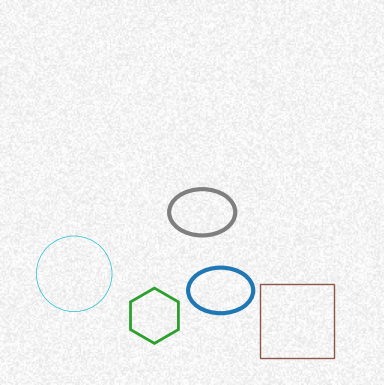[{"shape": "oval", "thickness": 3, "radius": 0.42, "center": [0.573, 0.246]}, {"shape": "hexagon", "thickness": 2, "radius": 0.36, "center": [0.401, 0.18]}, {"shape": "square", "thickness": 1, "radius": 0.48, "center": [0.771, 0.166]}, {"shape": "oval", "thickness": 3, "radius": 0.43, "center": [0.525, 0.449]}, {"shape": "circle", "thickness": 0.5, "radius": 0.49, "center": [0.193, 0.289]}]